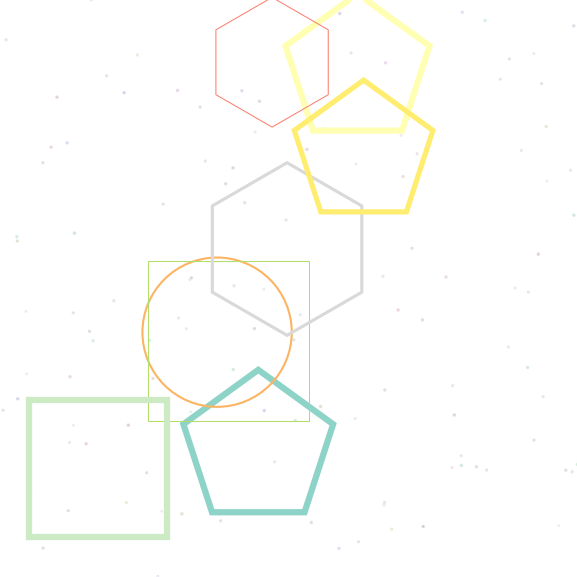[{"shape": "pentagon", "thickness": 3, "radius": 0.68, "center": [0.447, 0.222]}, {"shape": "pentagon", "thickness": 3, "radius": 0.66, "center": [0.619, 0.879]}, {"shape": "hexagon", "thickness": 0.5, "radius": 0.56, "center": [0.471, 0.891]}, {"shape": "circle", "thickness": 1, "radius": 0.65, "center": [0.376, 0.424]}, {"shape": "square", "thickness": 0.5, "radius": 0.69, "center": [0.396, 0.409]}, {"shape": "hexagon", "thickness": 1.5, "radius": 0.75, "center": [0.497, 0.568]}, {"shape": "square", "thickness": 3, "radius": 0.6, "center": [0.17, 0.188]}, {"shape": "pentagon", "thickness": 2.5, "radius": 0.63, "center": [0.63, 0.734]}]